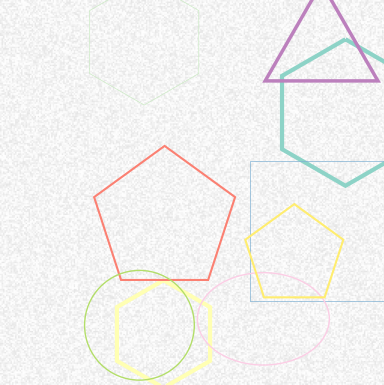[{"shape": "hexagon", "thickness": 3, "radius": 0.95, "center": [0.897, 0.708]}, {"shape": "hexagon", "thickness": 3, "radius": 0.7, "center": [0.425, 0.132]}, {"shape": "pentagon", "thickness": 1.5, "radius": 0.96, "center": [0.428, 0.429]}, {"shape": "square", "thickness": 0.5, "radius": 0.91, "center": [0.83, 0.401]}, {"shape": "circle", "thickness": 1, "radius": 0.71, "center": [0.362, 0.155]}, {"shape": "oval", "thickness": 1, "radius": 0.86, "center": [0.684, 0.172]}, {"shape": "triangle", "thickness": 2.5, "radius": 0.85, "center": [0.835, 0.874]}, {"shape": "hexagon", "thickness": 0.5, "radius": 0.82, "center": [0.375, 0.891]}, {"shape": "pentagon", "thickness": 1.5, "radius": 0.67, "center": [0.764, 0.336]}]